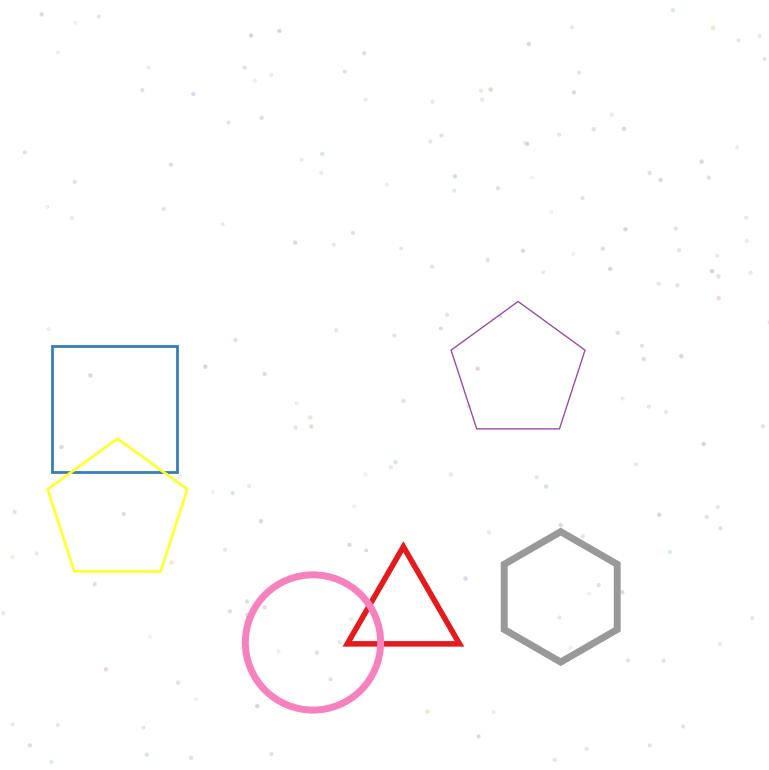[{"shape": "triangle", "thickness": 2, "radius": 0.42, "center": [0.524, 0.206]}, {"shape": "square", "thickness": 1, "radius": 0.41, "center": [0.149, 0.469]}, {"shape": "pentagon", "thickness": 0.5, "radius": 0.46, "center": [0.673, 0.517]}, {"shape": "pentagon", "thickness": 1, "radius": 0.48, "center": [0.153, 0.335]}, {"shape": "circle", "thickness": 2.5, "radius": 0.44, "center": [0.406, 0.166]}, {"shape": "hexagon", "thickness": 2.5, "radius": 0.42, "center": [0.728, 0.225]}]